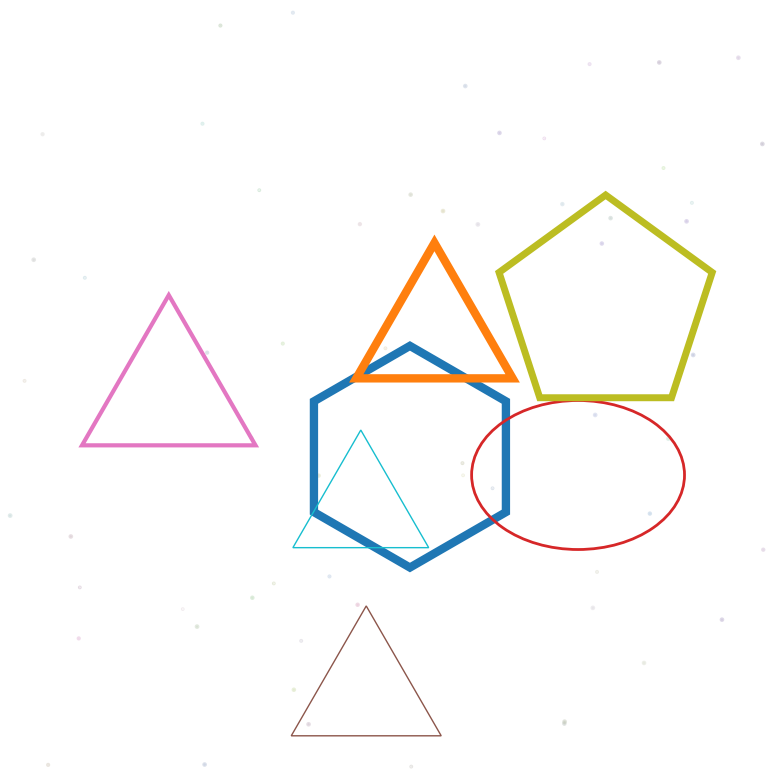[{"shape": "hexagon", "thickness": 3, "radius": 0.72, "center": [0.532, 0.407]}, {"shape": "triangle", "thickness": 3, "radius": 0.59, "center": [0.564, 0.567]}, {"shape": "oval", "thickness": 1, "radius": 0.69, "center": [0.751, 0.383]}, {"shape": "triangle", "thickness": 0.5, "radius": 0.56, "center": [0.476, 0.101]}, {"shape": "triangle", "thickness": 1.5, "radius": 0.65, "center": [0.219, 0.487]}, {"shape": "pentagon", "thickness": 2.5, "radius": 0.73, "center": [0.787, 0.601]}, {"shape": "triangle", "thickness": 0.5, "radius": 0.51, "center": [0.469, 0.34]}]